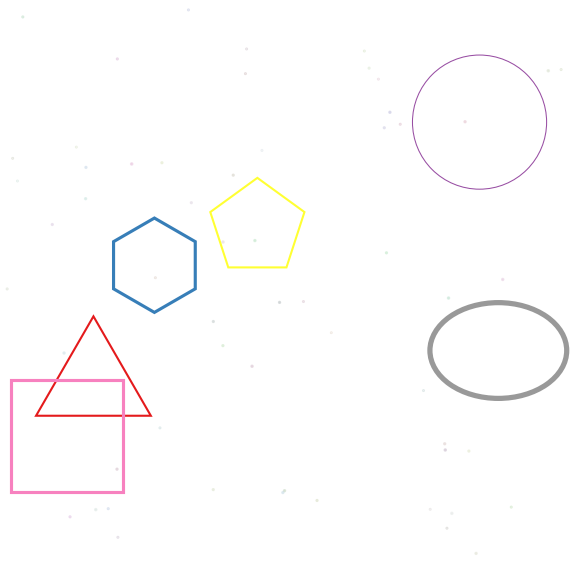[{"shape": "triangle", "thickness": 1, "radius": 0.57, "center": [0.162, 0.337]}, {"shape": "hexagon", "thickness": 1.5, "radius": 0.41, "center": [0.267, 0.54]}, {"shape": "circle", "thickness": 0.5, "radius": 0.58, "center": [0.83, 0.788]}, {"shape": "pentagon", "thickness": 1, "radius": 0.43, "center": [0.446, 0.605]}, {"shape": "square", "thickness": 1.5, "radius": 0.48, "center": [0.116, 0.245]}, {"shape": "oval", "thickness": 2.5, "radius": 0.59, "center": [0.863, 0.392]}]